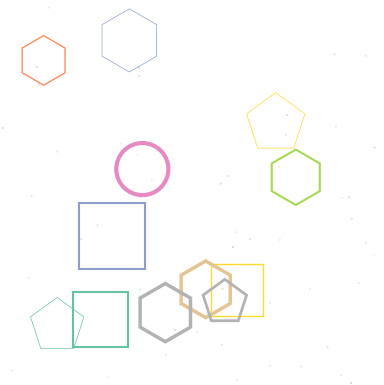[{"shape": "pentagon", "thickness": 0.5, "radius": 0.36, "center": [0.149, 0.154]}, {"shape": "square", "thickness": 1.5, "radius": 0.36, "center": [0.262, 0.171]}, {"shape": "hexagon", "thickness": 1, "radius": 0.32, "center": [0.113, 0.843]}, {"shape": "hexagon", "thickness": 0.5, "radius": 0.41, "center": [0.336, 0.895]}, {"shape": "square", "thickness": 1.5, "radius": 0.43, "center": [0.291, 0.386]}, {"shape": "circle", "thickness": 3, "radius": 0.34, "center": [0.37, 0.561]}, {"shape": "hexagon", "thickness": 1.5, "radius": 0.36, "center": [0.768, 0.54]}, {"shape": "square", "thickness": 1, "radius": 0.34, "center": [0.616, 0.247]}, {"shape": "pentagon", "thickness": 0.5, "radius": 0.4, "center": [0.716, 0.68]}, {"shape": "hexagon", "thickness": 2.5, "radius": 0.37, "center": [0.534, 0.249]}, {"shape": "pentagon", "thickness": 2, "radius": 0.3, "center": [0.584, 0.215]}, {"shape": "hexagon", "thickness": 2.5, "radius": 0.38, "center": [0.429, 0.188]}]